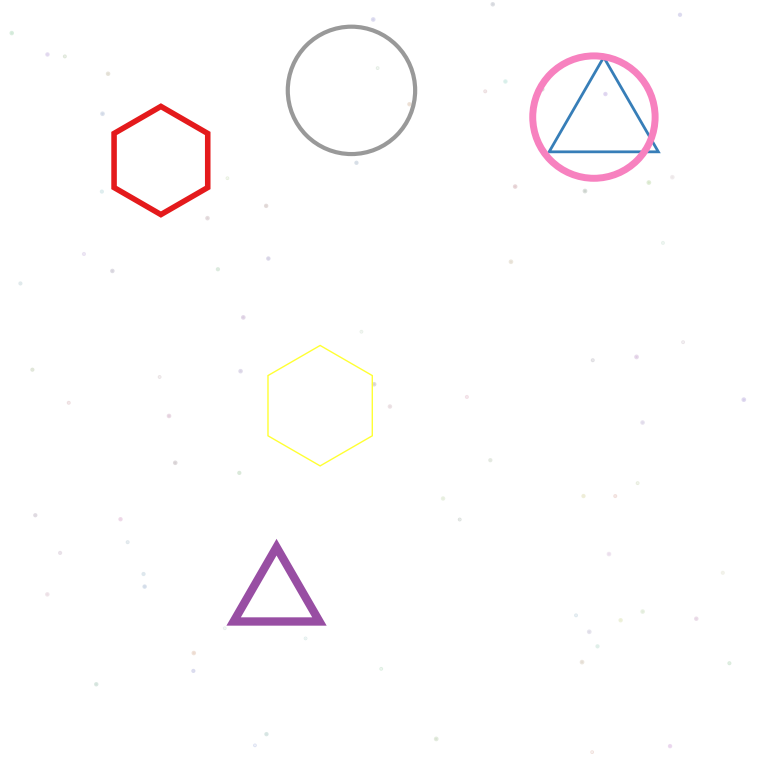[{"shape": "hexagon", "thickness": 2, "radius": 0.35, "center": [0.209, 0.792]}, {"shape": "triangle", "thickness": 1, "radius": 0.41, "center": [0.784, 0.844]}, {"shape": "triangle", "thickness": 3, "radius": 0.32, "center": [0.359, 0.225]}, {"shape": "hexagon", "thickness": 0.5, "radius": 0.39, "center": [0.416, 0.473]}, {"shape": "circle", "thickness": 2.5, "radius": 0.4, "center": [0.771, 0.848]}, {"shape": "circle", "thickness": 1.5, "radius": 0.41, "center": [0.456, 0.883]}]